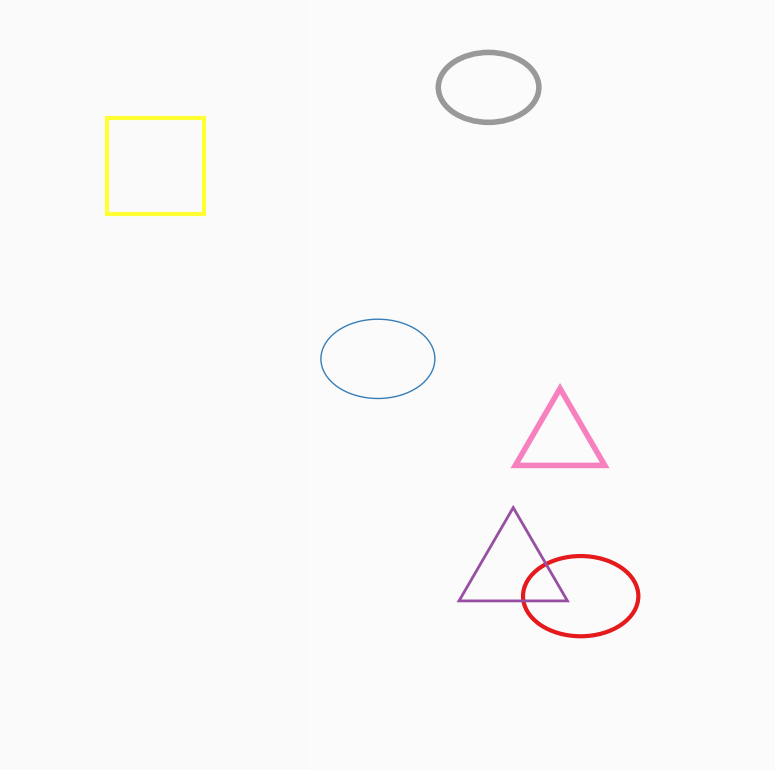[{"shape": "oval", "thickness": 1.5, "radius": 0.37, "center": [0.749, 0.226]}, {"shape": "oval", "thickness": 0.5, "radius": 0.37, "center": [0.488, 0.534]}, {"shape": "triangle", "thickness": 1, "radius": 0.4, "center": [0.662, 0.26]}, {"shape": "square", "thickness": 1.5, "radius": 0.31, "center": [0.201, 0.784]}, {"shape": "triangle", "thickness": 2, "radius": 0.33, "center": [0.723, 0.429]}, {"shape": "oval", "thickness": 2, "radius": 0.32, "center": [0.63, 0.887]}]